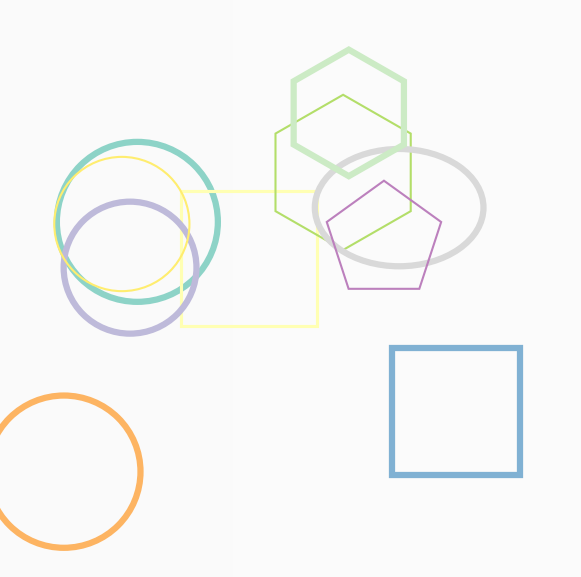[{"shape": "circle", "thickness": 3, "radius": 0.69, "center": [0.236, 0.615]}, {"shape": "square", "thickness": 1.5, "radius": 0.58, "center": [0.428, 0.552]}, {"shape": "circle", "thickness": 3, "radius": 0.57, "center": [0.224, 0.536]}, {"shape": "square", "thickness": 3, "radius": 0.55, "center": [0.784, 0.287]}, {"shape": "circle", "thickness": 3, "radius": 0.66, "center": [0.11, 0.182]}, {"shape": "hexagon", "thickness": 1, "radius": 0.67, "center": [0.59, 0.701]}, {"shape": "oval", "thickness": 3, "radius": 0.73, "center": [0.687, 0.64]}, {"shape": "pentagon", "thickness": 1, "radius": 0.52, "center": [0.661, 0.583]}, {"shape": "hexagon", "thickness": 3, "radius": 0.55, "center": [0.6, 0.804]}, {"shape": "circle", "thickness": 1, "radius": 0.58, "center": [0.21, 0.611]}]